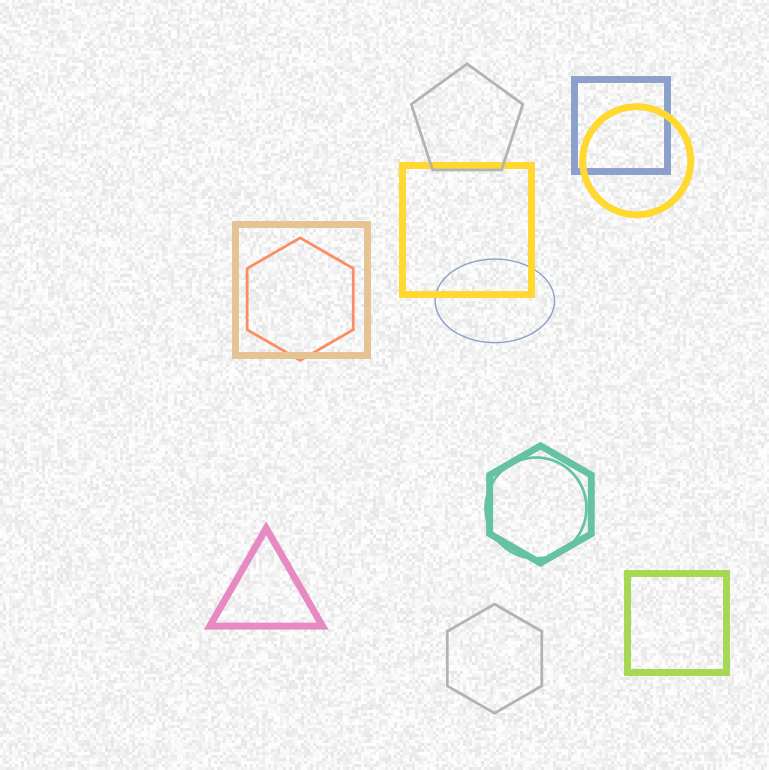[{"shape": "circle", "thickness": 1, "radius": 0.33, "center": [0.696, 0.34]}, {"shape": "hexagon", "thickness": 2.5, "radius": 0.38, "center": [0.702, 0.345]}, {"shape": "hexagon", "thickness": 1, "radius": 0.4, "center": [0.39, 0.612]}, {"shape": "oval", "thickness": 0.5, "radius": 0.39, "center": [0.643, 0.609]}, {"shape": "square", "thickness": 2.5, "radius": 0.3, "center": [0.805, 0.838]}, {"shape": "triangle", "thickness": 2.5, "radius": 0.42, "center": [0.346, 0.229]}, {"shape": "square", "thickness": 2.5, "radius": 0.32, "center": [0.878, 0.192]}, {"shape": "square", "thickness": 2.5, "radius": 0.42, "center": [0.606, 0.702]}, {"shape": "circle", "thickness": 2.5, "radius": 0.35, "center": [0.827, 0.791]}, {"shape": "square", "thickness": 2.5, "radius": 0.43, "center": [0.391, 0.624]}, {"shape": "hexagon", "thickness": 1, "radius": 0.35, "center": [0.642, 0.145]}, {"shape": "pentagon", "thickness": 1, "radius": 0.38, "center": [0.607, 0.841]}]